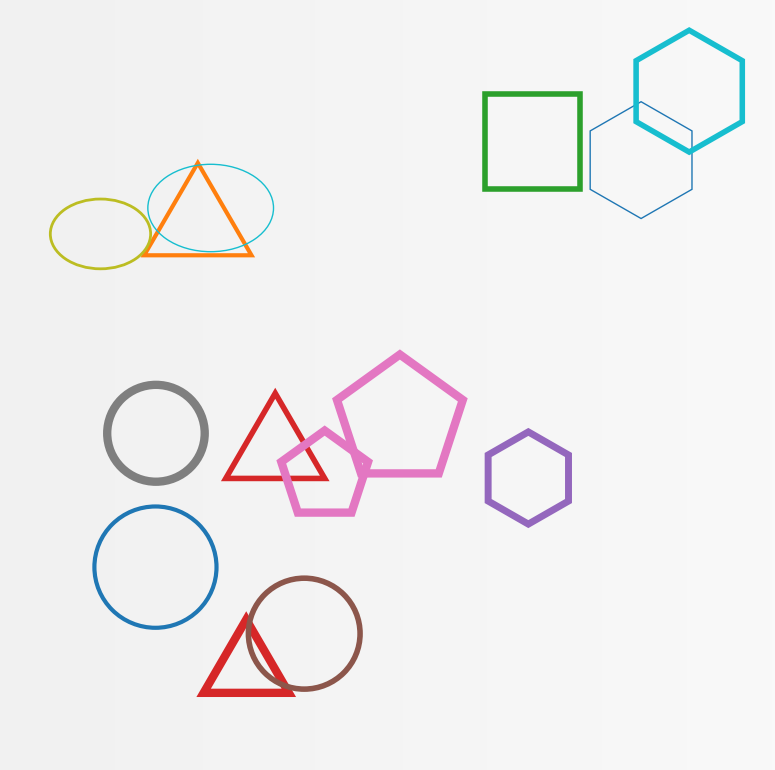[{"shape": "circle", "thickness": 1.5, "radius": 0.39, "center": [0.201, 0.263]}, {"shape": "hexagon", "thickness": 0.5, "radius": 0.38, "center": [0.827, 0.792]}, {"shape": "triangle", "thickness": 1.5, "radius": 0.4, "center": [0.255, 0.708]}, {"shape": "square", "thickness": 2, "radius": 0.31, "center": [0.687, 0.816]}, {"shape": "triangle", "thickness": 3, "radius": 0.32, "center": [0.318, 0.132]}, {"shape": "triangle", "thickness": 2, "radius": 0.37, "center": [0.355, 0.416]}, {"shape": "hexagon", "thickness": 2.5, "radius": 0.3, "center": [0.682, 0.379]}, {"shape": "circle", "thickness": 2, "radius": 0.36, "center": [0.393, 0.177]}, {"shape": "pentagon", "thickness": 3, "radius": 0.43, "center": [0.516, 0.454]}, {"shape": "pentagon", "thickness": 3, "radius": 0.29, "center": [0.419, 0.382]}, {"shape": "circle", "thickness": 3, "radius": 0.31, "center": [0.201, 0.437]}, {"shape": "oval", "thickness": 1, "radius": 0.32, "center": [0.13, 0.696]}, {"shape": "oval", "thickness": 0.5, "radius": 0.41, "center": [0.272, 0.73]}, {"shape": "hexagon", "thickness": 2, "radius": 0.4, "center": [0.889, 0.882]}]